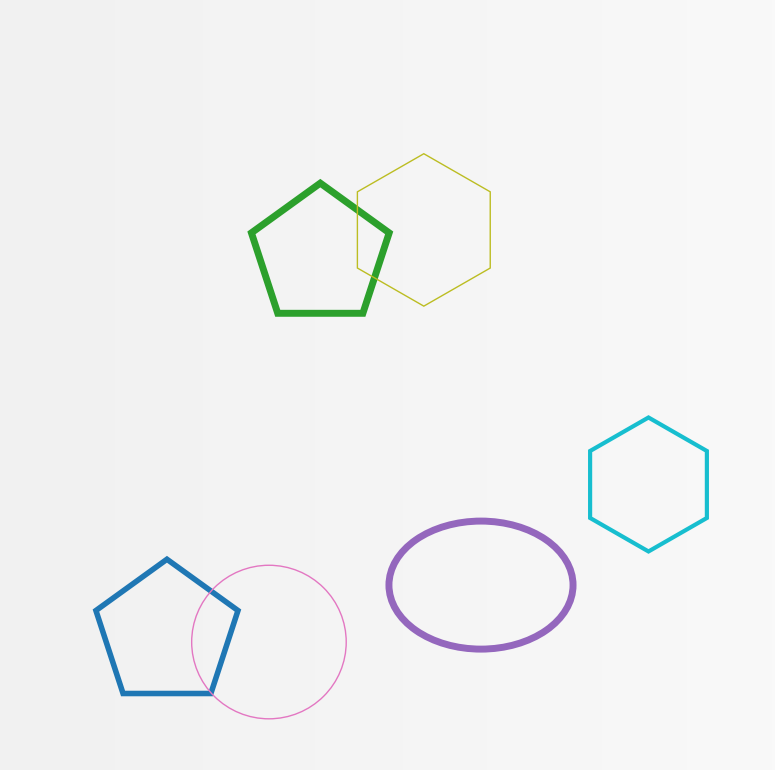[{"shape": "pentagon", "thickness": 2, "radius": 0.48, "center": [0.215, 0.177]}, {"shape": "pentagon", "thickness": 2.5, "radius": 0.47, "center": [0.413, 0.669]}, {"shape": "oval", "thickness": 2.5, "radius": 0.59, "center": [0.621, 0.24]}, {"shape": "circle", "thickness": 0.5, "radius": 0.5, "center": [0.347, 0.166]}, {"shape": "hexagon", "thickness": 0.5, "radius": 0.49, "center": [0.547, 0.701]}, {"shape": "hexagon", "thickness": 1.5, "radius": 0.43, "center": [0.837, 0.371]}]